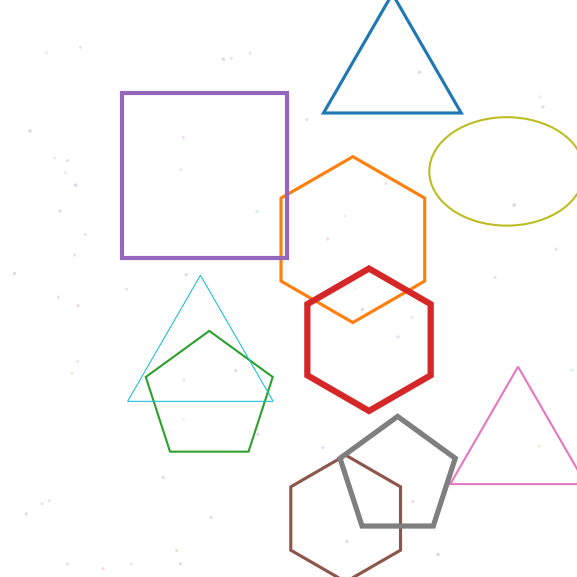[{"shape": "triangle", "thickness": 1.5, "radius": 0.69, "center": [0.679, 0.872]}, {"shape": "hexagon", "thickness": 1.5, "radius": 0.72, "center": [0.611, 0.584]}, {"shape": "pentagon", "thickness": 1, "radius": 0.58, "center": [0.362, 0.311]}, {"shape": "hexagon", "thickness": 3, "radius": 0.62, "center": [0.639, 0.411]}, {"shape": "square", "thickness": 2, "radius": 0.71, "center": [0.354, 0.695]}, {"shape": "hexagon", "thickness": 1.5, "radius": 0.55, "center": [0.599, 0.101]}, {"shape": "triangle", "thickness": 1, "radius": 0.68, "center": [0.897, 0.229]}, {"shape": "pentagon", "thickness": 2.5, "radius": 0.52, "center": [0.689, 0.173]}, {"shape": "oval", "thickness": 1, "radius": 0.67, "center": [0.878, 0.702]}, {"shape": "triangle", "thickness": 0.5, "radius": 0.73, "center": [0.347, 0.377]}]